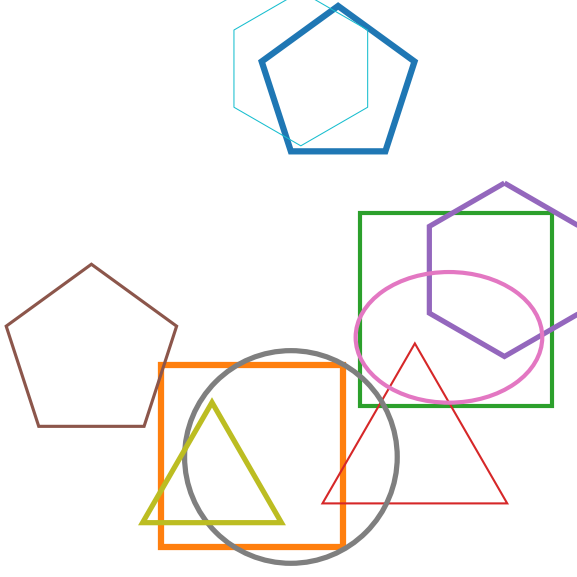[{"shape": "pentagon", "thickness": 3, "radius": 0.7, "center": [0.585, 0.85]}, {"shape": "square", "thickness": 3, "radius": 0.79, "center": [0.437, 0.209]}, {"shape": "square", "thickness": 2, "radius": 0.83, "center": [0.789, 0.463]}, {"shape": "triangle", "thickness": 1, "radius": 0.92, "center": [0.718, 0.22]}, {"shape": "hexagon", "thickness": 2.5, "radius": 0.75, "center": [0.874, 0.532]}, {"shape": "pentagon", "thickness": 1.5, "radius": 0.78, "center": [0.158, 0.386]}, {"shape": "oval", "thickness": 2, "radius": 0.81, "center": [0.777, 0.415]}, {"shape": "circle", "thickness": 2.5, "radius": 0.92, "center": [0.504, 0.208]}, {"shape": "triangle", "thickness": 2.5, "radius": 0.69, "center": [0.367, 0.163]}, {"shape": "hexagon", "thickness": 0.5, "radius": 0.67, "center": [0.521, 0.88]}]